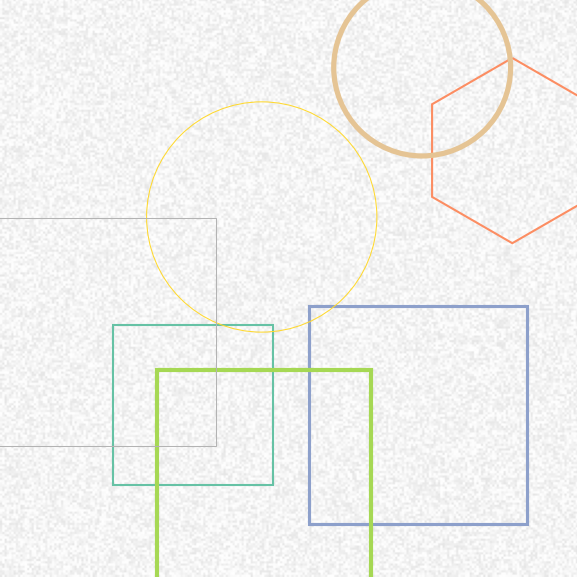[{"shape": "square", "thickness": 1, "radius": 0.69, "center": [0.335, 0.298]}, {"shape": "hexagon", "thickness": 1, "radius": 0.8, "center": [0.887, 0.738]}, {"shape": "square", "thickness": 1.5, "radius": 0.94, "center": [0.724, 0.28]}, {"shape": "square", "thickness": 2, "radius": 0.92, "center": [0.457, 0.174]}, {"shape": "circle", "thickness": 0.5, "radius": 1.0, "center": [0.453, 0.623]}, {"shape": "circle", "thickness": 2.5, "radius": 0.77, "center": [0.731, 0.882]}, {"shape": "square", "thickness": 0.5, "radius": 0.99, "center": [0.177, 0.424]}]